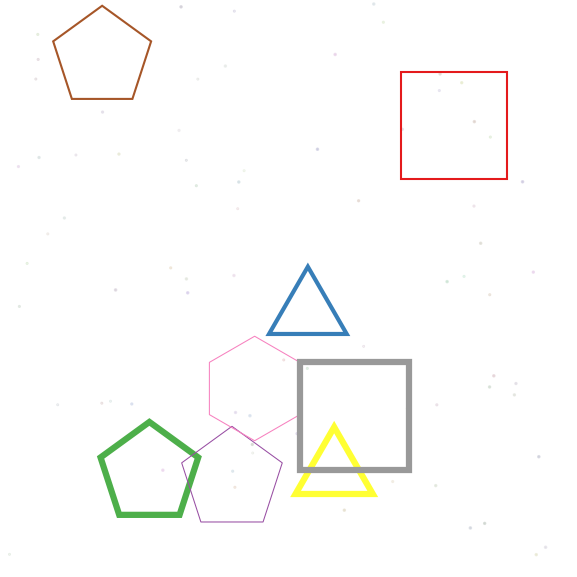[{"shape": "square", "thickness": 1, "radius": 0.46, "center": [0.786, 0.782]}, {"shape": "triangle", "thickness": 2, "radius": 0.39, "center": [0.533, 0.46]}, {"shape": "pentagon", "thickness": 3, "radius": 0.44, "center": [0.259, 0.18]}, {"shape": "pentagon", "thickness": 0.5, "radius": 0.46, "center": [0.402, 0.169]}, {"shape": "triangle", "thickness": 3, "radius": 0.39, "center": [0.579, 0.182]}, {"shape": "pentagon", "thickness": 1, "radius": 0.45, "center": [0.177, 0.9]}, {"shape": "hexagon", "thickness": 0.5, "radius": 0.45, "center": [0.441, 0.326]}, {"shape": "square", "thickness": 3, "radius": 0.47, "center": [0.614, 0.279]}]